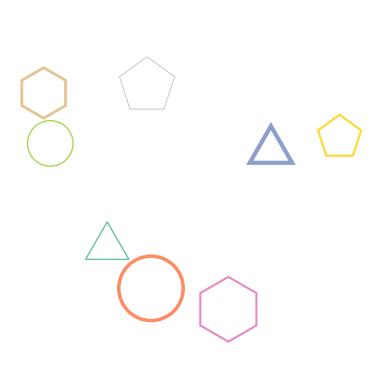[{"shape": "triangle", "thickness": 1, "radius": 0.32, "center": [0.279, 0.359]}, {"shape": "circle", "thickness": 2.5, "radius": 0.42, "center": [0.392, 0.251]}, {"shape": "triangle", "thickness": 3, "radius": 0.32, "center": [0.704, 0.609]}, {"shape": "hexagon", "thickness": 1.5, "radius": 0.42, "center": [0.593, 0.197]}, {"shape": "circle", "thickness": 1, "radius": 0.3, "center": [0.131, 0.628]}, {"shape": "pentagon", "thickness": 1.5, "radius": 0.29, "center": [0.882, 0.643]}, {"shape": "hexagon", "thickness": 2, "radius": 0.33, "center": [0.113, 0.759]}, {"shape": "pentagon", "thickness": 0.5, "radius": 0.38, "center": [0.382, 0.778]}]